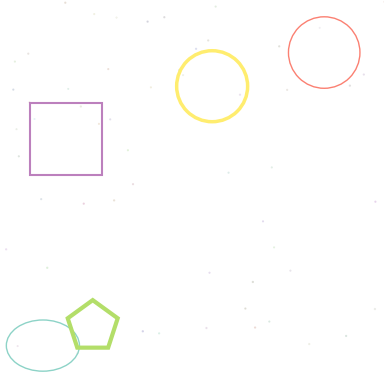[{"shape": "oval", "thickness": 1, "radius": 0.47, "center": [0.111, 0.102]}, {"shape": "circle", "thickness": 1, "radius": 0.46, "center": [0.842, 0.864]}, {"shape": "pentagon", "thickness": 3, "radius": 0.34, "center": [0.241, 0.152]}, {"shape": "square", "thickness": 1.5, "radius": 0.47, "center": [0.172, 0.638]}, {"shape": "circle", "thickness": 2.5, "radius": 0.46, "center": [0.551, 0.776]}]